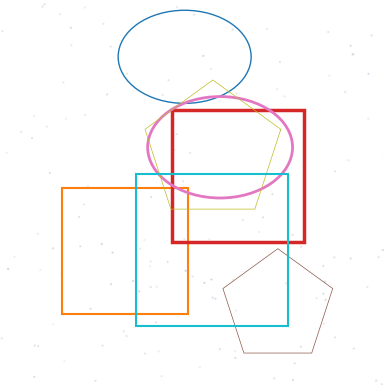[{"shape": "oval", "thickness": 1, "radius": 0.86, "center": [0.48, 0.852]}, {"shape": "square", "thickness": 1.5, "radius": 0.82, "center": [0.324, 0.348]}, {"shape": "square", "thickness": 2.5, "radius": 0.86, "center": [0.619, 0.544]}, {"shape": "pentagon", "thickness": 0.5, "radius": 0.75, "center": [0.722, 0.204]}, {"shape": "oval", "thickness": 2, "radius": 0.94, "center": [0.572, 0.617]}, {"shape": "pentagon", "thickness": 0.5, "radius": 0.93, "center": [0.553, 0.607]}, {"shape": "square", "thickness": 1.5, "radius": 0.99, "center": [0.55, 0.351]}]